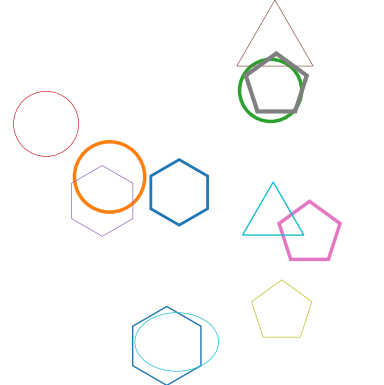[{"shape": "hexagon", "thickness": 1, "radius": 0.51, "center": [0.433, 0.101]}, {"shape": "hexagon", "thickness": 2, "radius": 0.43, "center": [0.465, 0.5]}, {"shape": "circle", "thickness": 2.5, "radius": 0.46, "center": [0.285, 0.54]}, {"shape": "circle", "thickness": 2.5, "radius": 0.4, "center": [0.703, 0.765]}, {"shape": "circle", "thickness": 0.5, "radius": 0.42, "center": [0.12, 0.678]}, {"shape": "hexagon", "thickness": 0.5, "radius": 0.46, "center": [0.266, 0.478]}, {"shape": "triangle", "thickness": 0.5, "radius": 0.57, "center": [0.714, 0.886]}, {"shape": "pentagon", "thickness": 2.5, "radius": 0.42, "center": [0.804, 0.394]}, {"shape": "pentagon", "thickness": 3, "radius": 0.42, "center": [0.718, 0.778]}, {"shape": "pentagon", "thickness": 0.5, "radius": 0.41, "center": [0.732, 0.191]}, {"shape": "oval", "thickness": 0.5, "radius": 0.54, "center": [0.459, 0.112]}, {"shape": "triangle", "thickness": 1, "radius": 0.46, "center": [0.71, 0.435]}]